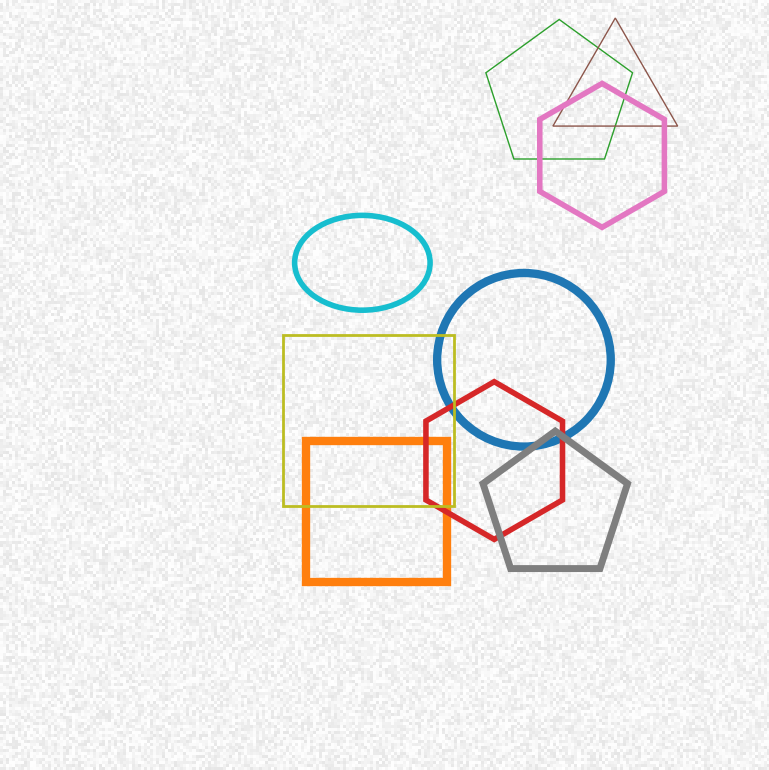[{"shape": "circle", "thickness": 3, "radius": 0.56, "center": [0.68, 0.533]}, {"shape": "square", "thickness": 3, "radius": 0.46, "center": [0.489, 0.336]}, {"shape": "pentagon", "thickness": 0.5, "radius": 0.5, "center": [0.726, 0.875]}, {"shape": "hexagon", "thickness": 2, "radius": 0.51, "center": [0.642, 0.402]}, {"shape": "triangle", "thickness": 0.5, "radius": 0.47, "center": [0.799, 0.883]}, {"shape": "hexagon", "thickness": 2, "radius": 0.47, "center": [0.782, 0.798]}, {"shape": "pentagon", "thickness": 2.5, "radius": 0.49, "center": [0.721, 0.341]}, {"shape": "square", "thickness": 1, "radius": 0.56, "center": [0.479, 0.453]}, {"shape": "oval", "thickness": 2, "radius": 0.44, "center": [0.471, 0.659]}]